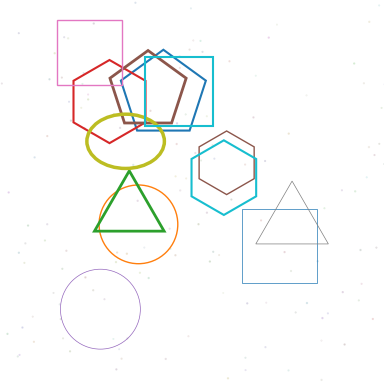[{"shape": "pentagon", "thickness": 1.5, "radius": 0.58, "center": [0.424, 0.755]}, {"shape": "square", "thickness": 0.5, "radius": 0.48, "center": [0.726, 0.361]}, {"shape": "circle", "thickness": 1, "radius": 0.51, "center": [0.36, 0.417]}, {"shape": "triangle", "thickness": 2, "radius": 0.52, "center": [0.336, 0.452]}, {"shape": "hexagon", "thickness": 1.5, "radius": 0.54, "center": [0.284, 0.736]}, {"shape": "circle", "thickness": 0.5, "radius": 0.52, "center": [0.261, 0.197]}, {"shape": "pentagon", "thickness": 2, "radius": 0.52, "center": [0.385, 0.765]}, {"shape": "hexagon", "thickness": 1, "radius": 0.41, "center": [0.589, 0.577]}, {"shape": "square", "thickness": 1, "radius": 0.42, "center": [0.233, 0.864]}, {"shape": "triangle", "thickness": 0.5, "radius": 0.54, "center": [0.759, 0.421]}, {"shape": "oval", "thickness": 2.5, "radius": 0.5, "center": [0.326, 0.633]}, {"shape": "hexagon", "thickness": 1.5, "radius": 0.48, "center": [0.581, 0.539]}, {"shape": "square", "thickness": 1.5, "radius": 0.45, "center": [0.465, 0.762]}]